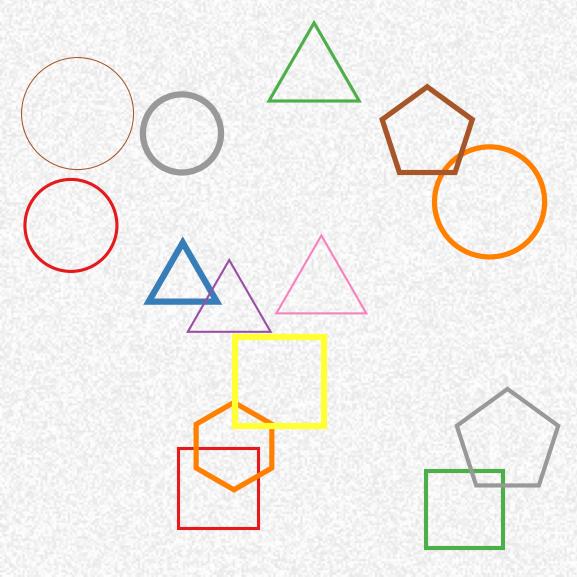[{"shape": "circle", "thickness": 1.5, "radius": 0.4, "center": [0.123, 0.609]}, {"shape": "square", "thickness": 1.5, "radius": 0.35, "center": [0.378, 0.154]}, {"shape": "triangle", "thickness": 3, "radius": 0.34, "center": [0.317, 0.511]}, {"shape": "square", "thickness": 2, "radius": 0.33, "center": [0.804, 0.117]}, {"shape": "triangle", "thickness": 1.5, "radius": 0.45, "center": [0.544, 0.869]}, {"shape": "triangle", "thickness": 1, "radius": 0.41, "center": [0.397, 0.466]}, {"shape": "hexagon", "thickness": 2.5, "radius": 0.38, "center": [0.405, 0.227]}, {"shape": "circle", "thickness": 2.5, "radius": 0.48, "center": [0.848, 0.65]}, {"shape": "square", "thickness": 3, "radius": 0.39, "center": [0.484, 0.338]}, {"shape": "pentagon", "thickness": 2.5, "radius": 0.41, "center": [0.74, 0.767]}, {"shape": "circle", "thickness": 0.5, "radius": 0.48, "center": [0.134, 0.802]}, {"shape": "triangle", "thickness": 1, "radius": 0.45, "center": [0.556, 0.501]}, {"shape": "circle", "thickness": 3, "radius": 0.34, "center": [0.315, 0.768]}, {"shape": "pentagon", "thickness": 2, "radius": 0.46, "center": [0.879, 0.233]}]